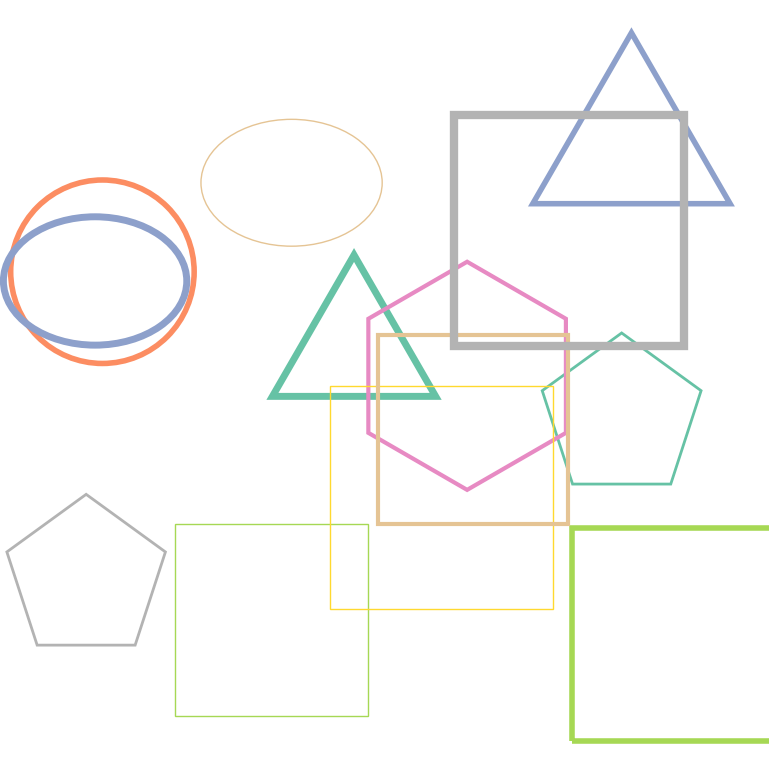[{"shape": "triangle", "thickness": 2.5, "radius": 0.61, "center": [0.46, 0.546]}, {"shape": "pentagon", "thickness": 1, "radius": 0.54, "center": [0.807, 0.459]}, {"shape": "circle", "thickness": 2, "radius": 0.6, "center": [0.133, 0.647]}, {"shape": "oval", "thickness": 2.5, "radius": 0.6, "center": [0.123, 0.635]}, {"shape": "triangle", "thickness": 2, "radius": 0.74, "center": [0.82, 0.809]}, {"shape": "hexagon", "thickness": 1.5, "radius": 0.74, "center": [0.607, 0.512]}, {"shape": "square", "thickness": 2, "radius": 0.69, "center": [0.881, 0.176]}, {"shape": "square", "thickness": 0.5, "radius": 0.62, "center": [0.352, 0.195]}, {"shape": "square", "thickness": 0.5, "radius": 0.73, "center": [0.573, 0.354]}, {"shape": "oval", "thickness": 0.5, "radius": 0.59, "center": [0.379, 0.763]}, {"shape": "square", "thickness": 1.5, "radius": 0.61, "center": [0.614, 0.443]}, {"shape": "square", "thickness": 3, "radius": 0.75, "center": [0.739, 0.701]}, {"shape": "pentagon", "thickness": 1, "radius": 0.54, "center": [0.112, 0.25]}]